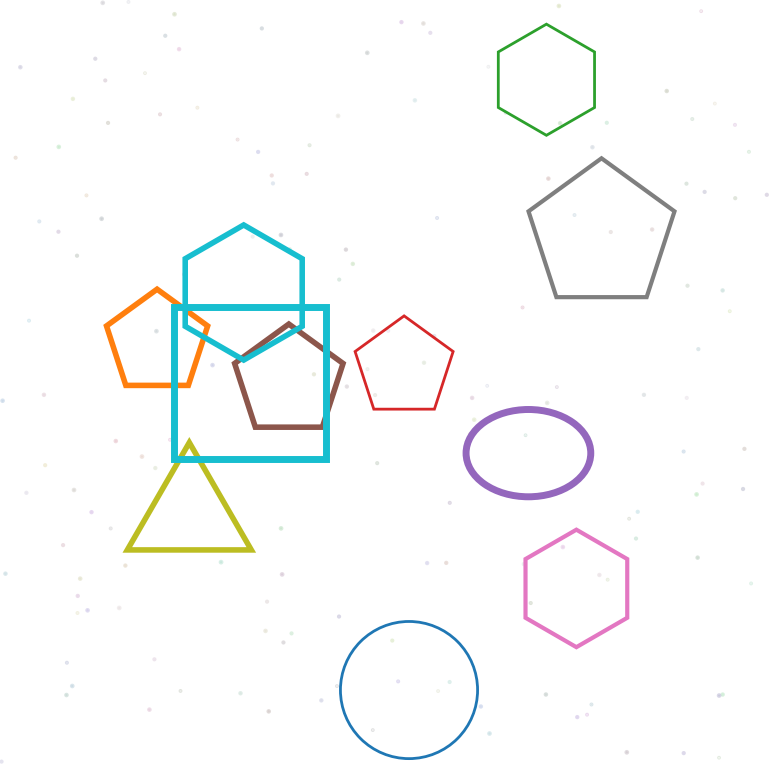[{"shape": "circle", "thickness": 1, "radius": 0.45, "center": [0.531, 0.104]}, {"shape": "pentagon", "thickness": 2, "radius": 0.35, "center": [0.204, 0.555]}, {"shape": "hexagon", "thickness": 1, "radius": 0.36, "center": [0.71, 0.896]}, {"shape": "pentagon", "thickness": 1, "radius": 0.33, "center": [0.525, 0.523]}, {"shape": "oval", "thickness": 2.5, "radius": 0.4, "center": [0.686, 0.412]}, {"shape": "pentagon", "thickness": 2, "radius": 0.37, "center": [0.375, 0.505]}, {"shape": "hexagon", "thickness": 1.5, "radius": 0.38, "center": [0.749, 0.236]}, {"shape": "pentagon", "thickness": 1.5, "radius": 0.5, "center": [0.781, 0.695]}, {"shape": "triangle", "thickness": 2, "radius": 0.46, "center": [0.246, 0.332]}, {"shape": "square", "thickness": 2.5, "radius": 0.5, "center": [0.325, 0.503]}, {"shape": "hexagon", "thickness": 2, "radius": 0.44, "center": [0.317, 0.62]}]